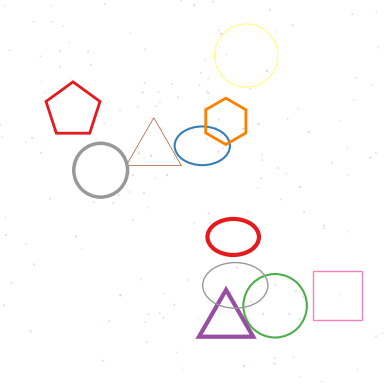[{"shape": "oval", "thickness": 3, "radius": 0.33, "center": [0.606, 0.385]}, {"shape": "pentagon", "thickness": 2, "radius": 0.37, "center": [0.19, 0.714]}, {"shape": "oval", "thickness": 1.5, "radius": 0.36, "center": [0.525, 0.621]}, {"shape": "circle", "thickness": 1.5, "radius": 0.41, "center": [0.715, 0.206]}, {"shape": "triangle", "thickness": 3, "radius": 0.41, "center": [0.587, 0.166]}, {"shape": "hexagon", "thickness": 2, "radius": 0.3, "center": [0.587, 0.685]}, {"shape": "circle", "thickness": 0.5, "radius": 0.41, "center": [0.639, 0.856]}, {"shape": "triangle", "thickness": 0.5, "radius": 0.41, "center": [0.399, 0.611]}, {"shape": "square", "thickness": 1, "radius": 0.31, "center": [0.876, 0.232]}, {"shape": "circle", "thickness": 2.5, "radius": 0.35, "center": [0.261, 0.558]}, {"shape": "oval", "thickness": 1, "radius": 0.42, "center": [0.611, 0.259]}]